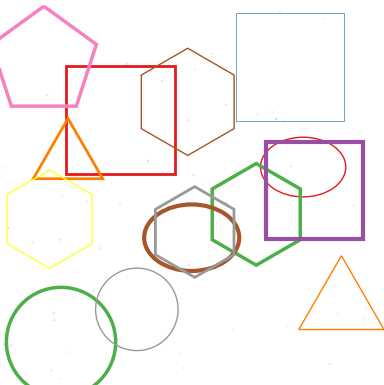[{"shape": "oval", "thickness": 1, "radius": 0.55, "center": [0.787, 0.566]}, {"shape": "square", "thickness": 2, "radius": 0.71, "center": [0.313, 0.688]}, {"shape": "square", "thickness": 0.5, "radius": 0.7, "center": [0.753, 0.826]}, {"shape": "circle", "thickness": 2.5, "radius": 0.71, "center": [0.159, 0.112]}, {"shape": "hexagon", "thickness": 2.5, "radius": 0.66, "center": [0.666, 0.443]}, {"shape": "square", "thickness": 3, "radius": 0.63, "center": [0.818, 0.505]}, {"shape": "triangle", "thickness": 1, "radius": 0.64, "center": [0.887, 0.208]}, {"shape": "triangle", "thickness": 2, "radius": 0.52, "center": [0.177, 0.588]}, {"shape": "hexagon", "thickness": 1, "radius": 0.64, "center": [0.129, 0.431]}, {"shape": "oval", "thickness": 3, "radius": 0.62, "center": [0.498, 0.383]}, {"shape": "hexagon", "thickness": 1, "radius": 0.7, "center": [0.488, 0.735]}, {"shape": "pentagon", "thickness": 2.5, "radius": 0.72, "center": [0.114, 0.84]}, {"shape": "circle", "thickness": 1, "radius": 0.54, "center": [0.355, 0.196]}, {"shape": "hexagon", "thickness": 2, "radius": 0.59, "center": [0.506, 0.397]}]